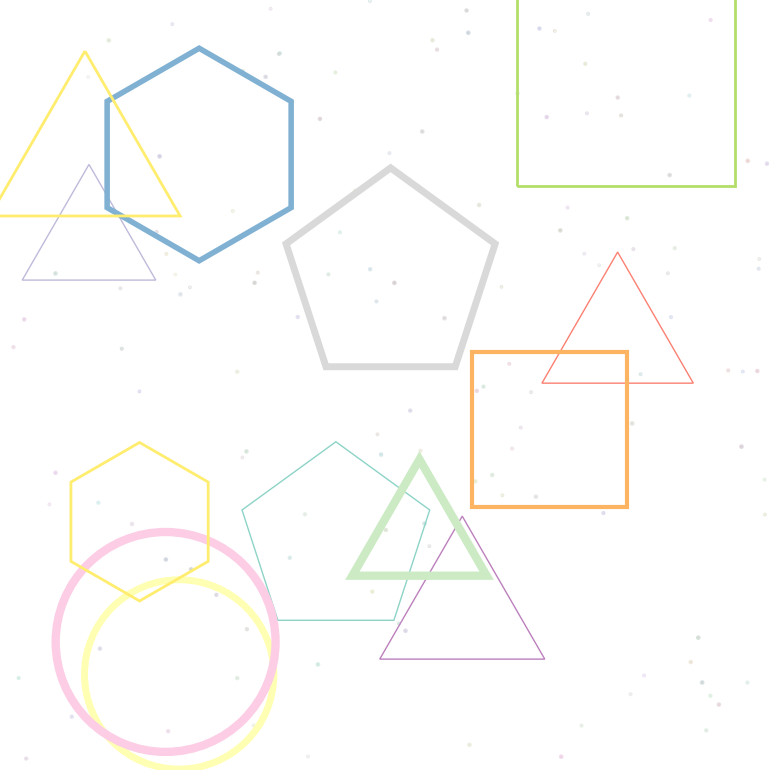[{"shape": "pentagon", "thickness": 0.5, "radius": 0.64, "center": [0.436, 0.298]}, {"shape": "circle", "thickness": 2.5, "radius": 0.61, "center": [0.233, 0.124]}, {"shape": "triangle", "thickness": 0.5, "radius": 0.5, "center": [0.116, 0.686]}, {"shape": "triangle", "thickness": 0.5, "radius": 0.57, "center": [0.802, 0.559]}, {"shape": "hexagon", "thickness": 2, "radius": 0.69, "center": [0.259, 0.799]}, {"shape": "square", "thickness": 1.5, "radius": 0.5, "center": [0.714, 0.443]}, {"shape": "square", "thickness": 1, "radius": 0.71, "center": [0.813, 0.9]}, {"shape": "circle", "thickness": 3, "radius": 0.71, "center": [0.215, 0.166]}, {"shape": "pentagon", "thickness": 2.5, "radius": 0.71, "center": [0.507, 0.639]}, {"shape": "triangle", "thickness": 0.5, "radius": 0.62, "center": [0.6, 0.206]}, {"shape": "triangle", "thickness": 3, "radius": 0.5, "center": [0.545, 0.303]}, {"shape": "hexagon", "thickness": 1, "radius": 0.51, "center": [0.181, 0.322]}, {"shape": "triangle", "thickness": 1, "radius": 0.71, "center": [0.11, 0.791]}]